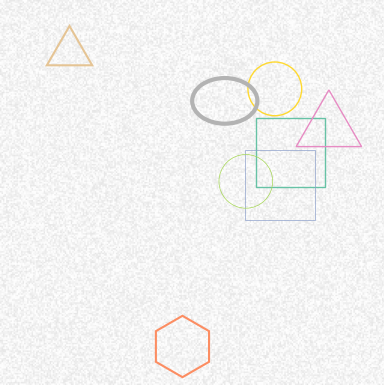[{"shape": "square", "thickness": 1, "radius": 0.45, "center": [0.756, 0.605]}, {"shape": "hexagon", "thickness": 1.5, "radius": 0.4, "center": [0.474, 0.1]}, {"shape": "square", "thickness": 0.5, "radius": 0.45, "center": [0.727, 0.52]}, {"shape": "triangle", "thickness": 1, "radius": 0.49, "center": [0.854, 0.668]}, {"shape": "circle", "thickness": 0.5, "radius": 0.35, "center": [0.639, 0.529]}, {"shape": "circle", "thickness": 1, "radius": 0.35, "center": [0.714, 0.769]}, {"shape": "triangle", "thickness": 1.5, "radius": 0.34, "center": [0.181, 0.864]}, {"shape": "oval", "thickness": 3, "radius": 0.42, "center": [0.584, 0.738]}]